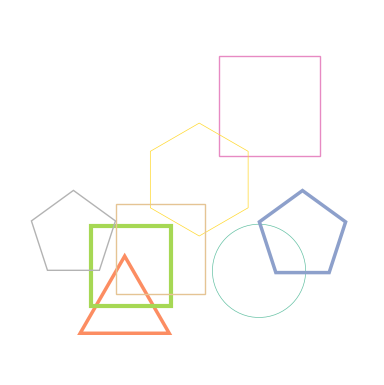[{"shape": "circle", "thickness": 0.5, "radius": 0.61, "center": [0.673, 0.296]}, {"shape": "triangle", "thickness": 2.5, "radius": 0.67, "center": [0.324, 0.201]}, {"shape": "pentagon", "thickness": 2.5, "radius": 0.59, "center": [0.786, 0.387]}, {"shape": "square", "thickness": 1, "radius": 0.65, "center": [0.7, 0.725]}, {"shape": "square", "thickness": 3, "radius": 0.52, "center": [0.341, 0.31]}, {"shape": "hexagon", "thickness": 0.5, "radius": 0.73, "center": [0.517, 0.534]}, {"shape": "square", "thickness": 1, "radius": 0.58, "center": [0.416, 0.353]}, {"shape": "pentagon", "thickness": 1, "radius": 0.57, "center": [0.191, 0.391]}]